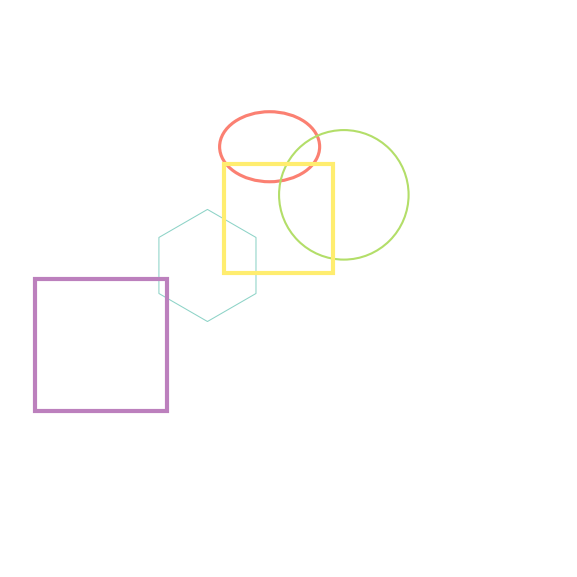[{"shape": "hexagon", "thickness": 0.5, "radius": 0.49, "center": [0.359, 0.539]}, {"shape": "oval", "thickness": 1.5, "radius": 0.43, "center": [0.467, 0.745]}, {"shape": "circle", "thickness": 1, "radius": 0.56, "center": [0.595, 0.662]}, {"shape": "square", "thickness": 2, "radius": 0.57, "center": [0.175, 0.401]}, {"shape": "square", "thickness": 2, "radius": 0.47, "center": [0.482, 0.621]}]